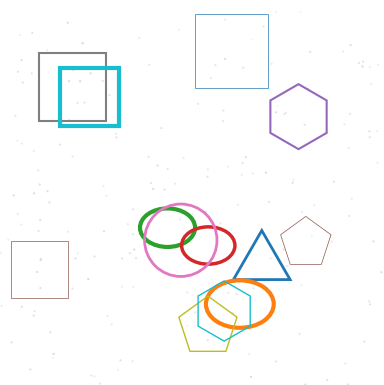[{"shape": "triangle", "thickness": 2, "radius": 0.42, "center": [0.68, 0.316]}, {"shape": "square", "thickness": 0.5, "radius": 0.48, "center": [0.601, 0.868]}, {"shape": "oval", "thickness": 3, "radius": 0.44, "center": [0.623, 0.21]}, {"shape": "oval", "thickness": 3, "radius": 0.36, "center": [0.435, 0.409]}, {"shape": "oval", "thickness": 2.5, "radius": 0.35, "center": [0.541, 0.362]}, {"shape": "hexagon", "thickness": 1.5, "radius": 0.42, "center": [0.775, 0.697]}, {"shape": "pentagon", "thickness": 0.5, "radius": 0.34, "center": [0.794, 0.369]}, {"shape": "square", "thickness": 0.5, "radius": 0.37, "center": [0.102, 0.3]}, {"shape": "circle", "thickness": 2, "radius": 0.47, "center": [0.47, 0.376]}, {"shape": "square", "thickness": 1.5, "radius": 0.44, "center": [0.188, 0.775]}, {"shape": "pentagon", "thickness": 1, "radius": 0.4, "center": [0.54, 0.152]}, {"shape": "hexagon", "thickness": 1, "radius": 0.39, "center": [0.582, 0.192]}, {"shape": "square", "thickness": 3, "radius": 0.38, "center": [0.233, 0.748]}]